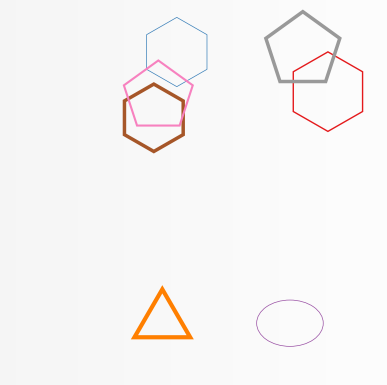[{"shape": "hexagon", "thickness": 1, "radius": 0.52, "center": [0.846, 0.762]}, {"shape": "hexagon", "thickness": 0.5, "radius": 0.45, "center": [0.456, 0.865]}, {"shape": "oval", "thickness": 0.5, "radius": 0.43, "center": [0.748, 0.16]}, {"shape": "triangle", "thickness": 3, "radius": 0.42, "center": [0.419, 0.166]}, {"shape": "hexagon", "thickness": 2.5, "radius": 0.44, "center": [0.397, 0.694]}, {"shape": "pentagon", "thickness": 1.5, "radius": 0.47, "center": [0.409, 0.749]}, {"shape": "pentagon", "thickness": 2.5, "radius": 0.5, "center": [0.781, 0.869]}]